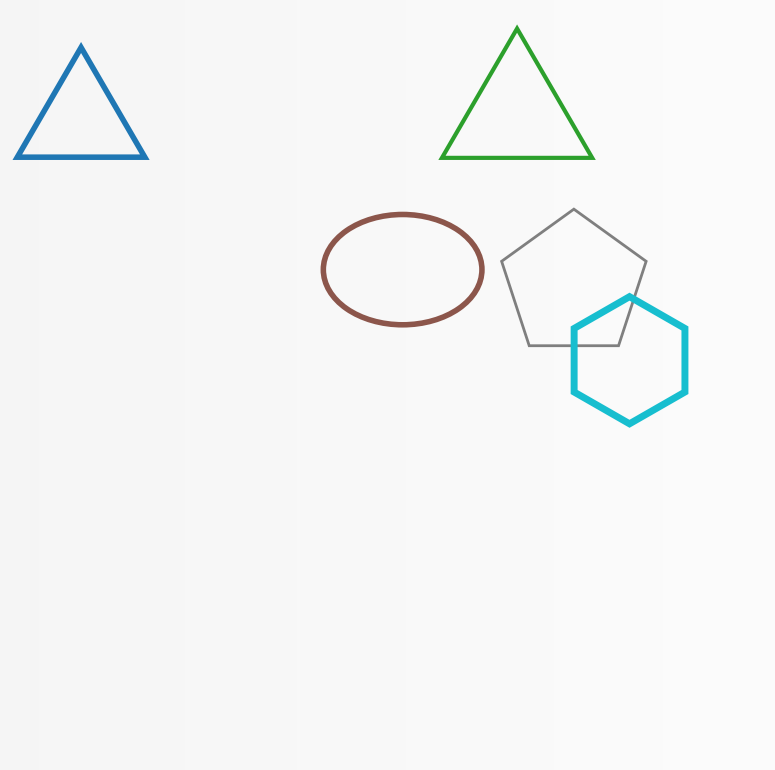[{"shape": "triangle", "thickness": 2, "radius": 0.47, "center": [0.105, 0.843]}, {"shape": "triangle", "thickness": 1.5, "radius": 0.56, "center": [0.667, 0.851]}, {"shape": "oval", "thickness": 2, "radius": 0.51, "center": [0.52, 0.65]}, {"shape": "pentagon", "thickness": 1, "radius": 0.49, "center": [0.74, 0.63]}, {"shape": "hexagon", "thickness": 2.5, "radius": 0.41, "center": [0.812, 0.532]}]